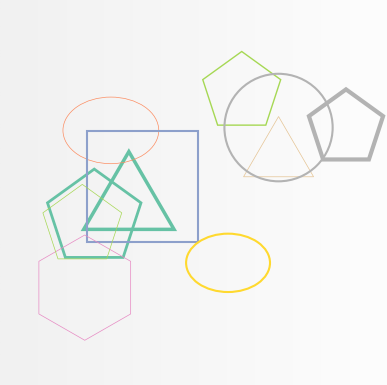[{"shape": "triangle", "thickness": 2.5, "radius": 0.67, "center": [0.333, 0.472]}, {"shape": "pentagon", "thickness": 2, "radius": 0.63, "center": [0.243, 0.434]}, {"shape": "oval", "thickness": 0.5, "radius": 0.62, "center": [0.286, 0.661]}, {"shape": "square", "thickness": 1.5, "radius": 0.72, "center": [0.368, 0.515]}, {"shape": "hexagon", "thickness": 0.5, "radius": 0.68, "center": [0.219, 0.253]}, {"shape": "pentagon", "thickness": 0.5, "radius": 0.53, "center": [0.212, 0.414]}, {"shape": "pentagon", "thickness": 1, "radius": 0.53, "center": [0.624, 0.761]}, {"shape": "oval", "thickness": 1.5, "radius": 0.54, "center": [0.589, 0.317]}, {"shape": "triangle", "thickness": 0.5, "radius": 0.52, "center": [0.719, 0.593]}, {"shape": "pentagon", "thickness": 3, "radius": 0.5, "center": [0.893, 0.667]}, {"shape": "circle", "thickness": 1.5, "radius": 0.7, "center": [0.719, 0.669]}]